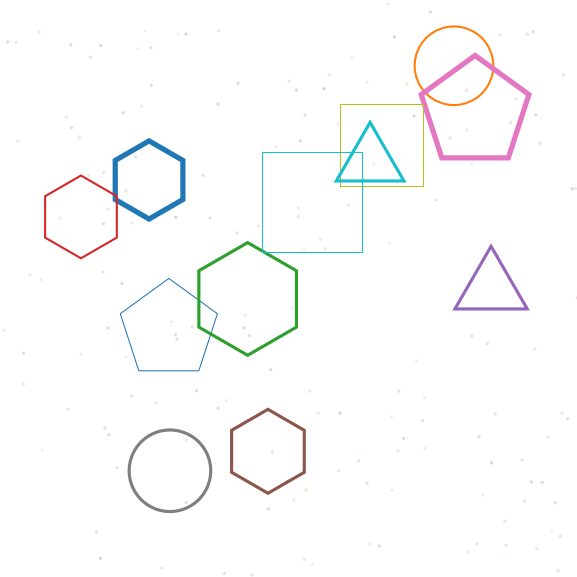[{"shape": "pentagon", "thickness": 0.5, "radius": 0.44, "center": [0.292, 0.429]}, {"shape": "hexagon", "thickness": 2.5, "radius": 0.34, "center": [0.258, 0.688]}, {"shape": "circle", "thickness": 1, "radius": 0.34, "center": [0.786, 0.885]}, {"shape": "hexagon", "thickness": 1.5, "radius": 0.49, "center": [0.429, 0.481]}, {"shape": "hexagon", "thickness": 1, "radius": 0.36, "center": [0.14, 0.624]}, {"shape": "triangle", "thickness": 1.5, "radius": 0.36, "center": [0.85, 0.5]}, {"shape": "hexagon", "thickness": 1.5, "radius": 0.36, "center": [0.464, 0.218]}, {"shape": "pentagon", "thickness": 2.5, "radius": 0.49, "center": [0.823, 0.805]}, {"shape": "circle", "thickness": 1.5, "radius": 0.35, "center": [0.294, 0.184]}, {"shape": "square", "thickness": 0.5, "radius": 0.36, "center": [0.661, 0.748]}, {"shape": "square", "thickness": 0.5, "radius": 0.43, "center": [0.541, 0.649]}, {"shape": "triangle", "thickness": 1.5, "radius": 0.34, "center": [0.641, 0.72]}]